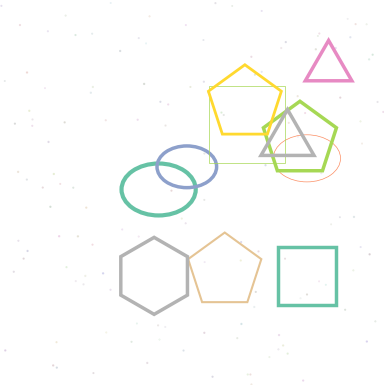[{"shape": "square", "thickness": 2.5, "radius": 0.37, "center": [0.797, 0.283]}, {"shape": "oval", "thickness": 3, "radius": 0.48, "center": [0.412, 0.508]}, {"shape": "oval", "thickness": 0.5, "radius": 0.44, "center": [0.797, 0.589]}, {"shape": "oval", "thickness": 2.5, "radius": 0.39, "center": [0.485, 0.567]}, {"shape": "triangle", "thickness": 2.5, "radius": 0.35, "center": [0.853, 0.825]}, {"shape": "square", "thickness": 0.5, "radius": 0.5, "center": [0.642, 0.676]}, {"shape": "pentagon", "thickness": 2.5, "radius": 0.5, "center": [0.779, 0.637]}, {"shape": "pentagon", "thickness": 2, "radius": 0.5, "center": [0.636, 0.732]}, {"shape": "pentagon", "thickness": 1.5, "radius": 0.5, "center": [0.584, 0.296]}, {"shape": "hexagon", "thickness": 2.5, "radius": 0.5, "center": [0.4, 0.283]}, {"shape": "triangle", "thickness": 2.5, "radius": 0.4, "center": [0.747, 0.636]}]